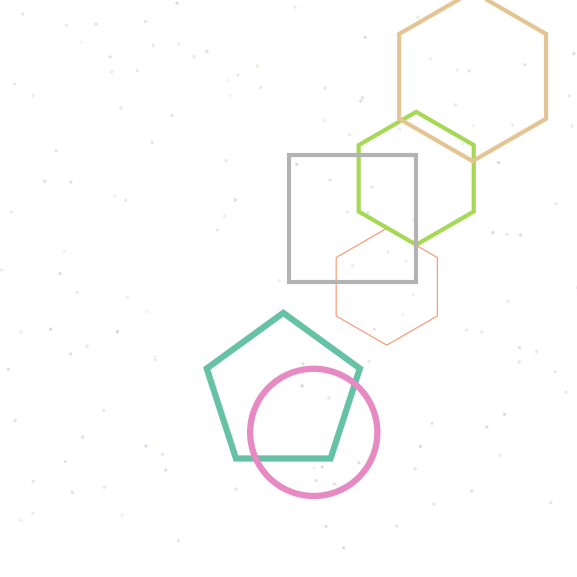[{"shape": "pentagon", "thickness": 3, "radius": 0.7, "center": [0.491, 0.318]}, {"shape": "hexagon", "thickness": 0.5, "radius": 0.51, "center": [0.67, 0.503]}, {"shape": "circle", "thickness": 3, "radius": 0.55, "center": [0.543, 0.25]}, {"shape": "hexagon", "thickness": 2, "radius": 0.58, "center": [0.721, 0.69]}, {"shape": "hexagon", "thickness": 2, "radius": 0.73, "center": [0.818, 0.867]}, {"shape": "square", "thickness": 2, "radius": 0.55, "center": [0.611, 0.621]}]